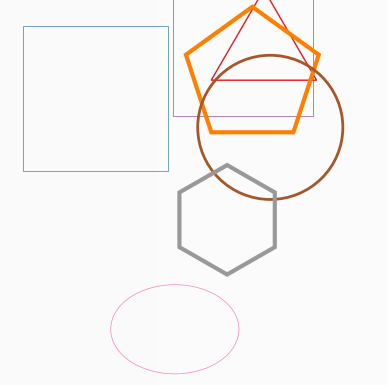[{"shape": "triangle", "thickness": 1, "radius": 0.78, "center": [0.681, 0.87]}, {"shape": "square", "thickness": 0.5, "radius": 0.94, "center": [0.247, 0.744]}, {"shape": "square", "thickness": 0.5, "radius": 0.91, "center": [0.627, 0.881]}, {"shape": "pentagon", "thickness": 3, "radius": 0.9, "center": [0.651, 0.802]}, {"shape": "circle", "thickness": 2, "radius": 0.94, "center": [0.697, 0.669]}, {"shape": "oval", "thickness": 0.5, "radius": 0.83, "center": [0.451, 0.145]}, {"shape": "hexagon", "thickness": 3, "radius": 0.71, "center": [0.586, 0.429]}]